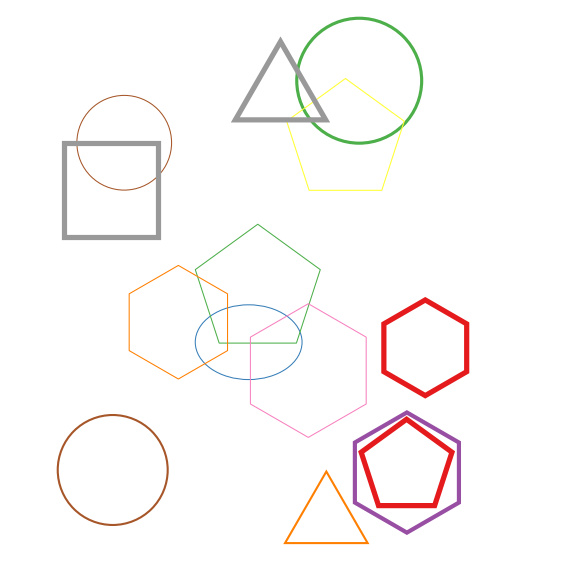[{"shape": "pentagon", "thickness": 2.5, "radius": 0.41, "center": [0.704, 0.19]}, {"shape": "hexagon", "thickness": 2.5, "radius": 0.41, "center": [0.736, 0.397]}, {"shape": "oval", "thickness": 0.5, "radius": 0.46, "center": [0.431, 0.407]}, {"shape": "pentagon", "thickness": 0.5, "radius": 0.57, "center": [0.446, 0.497]}, {"shape": "circle", "thickness": 1.5, "radius": 0.54, "center": [0.622, 0.859]}, {"shape": "hexagon", "thickness": 2, "radius": 0.52, "center": [0.705, 0.181]}, {"shape": "hexagon", "thickness": 0.5, "radius": 0.49, "center": [0.309, 0.441]}, {"shape": "triangle", "thickness": 1, "radius": 0.41, "center": [0.565, 0.1]}, {"shape": "pentagon", "thickness": 0.5, "radius": 0.54, "center": [0.598, 0.756]}, {"shape": "circle", "thickness": 1, "radius": 0.48, "center": [0.195, 0.185]}, {"shape": "circle", "thickness": 0.5, "radius": 0.41, "center": [0.215, 0.752]}, {"shape": "hexagon", "thickness": 0.5, "radius": 0.58, "center": [0.534, 0.357]}, {"shape": "square", "thickness": 2.5, "radius": 0.41, "center": [0.193, 0.67]}, {"shape": "triangle", "thickness": 2.5, "radius": 0.45, "center": [0.486, 0.837]}]